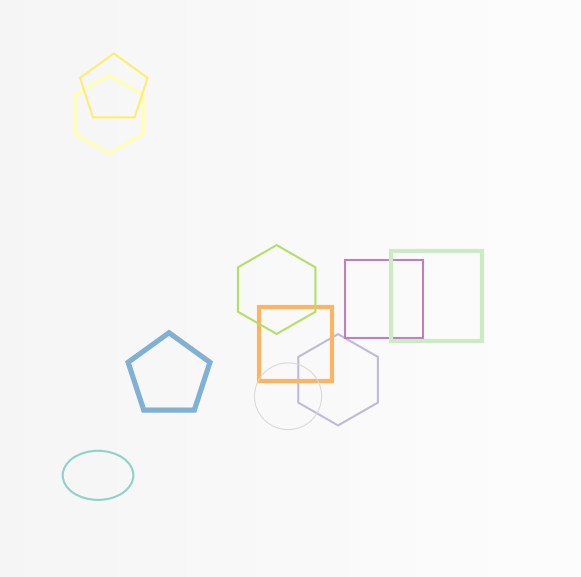[{"shape": "oval", "thickness": 1, "radius": 0.3, "center": [0.169, 0.176]}, {"shape": "hexagon", "thickness": 1.5, "radius": 0.34, "center": [0.188, 0.801]}, {"shape": "hexagon", "thickness": 1, "radius": 0.4, "center": [0.582, 0.342]}, {"shape": "pentagon", "thickness": 2.5, "radius": 0.37, "center": [0.291, 0.349]}, {"shape": "square", "thickness": 2, "radius": 0.32, "center": [0.508, 0.404]}, {"shape": "hexagon", "thickness": 1, "radius": 0.38, "center": [0.476, 0.498]}, {"shape": "circle", "thickness": 0.5, "radius": 0.29, "center": [0.496, 0.313]}, {"shape": "square", "thickness": 1, "radius": 0.34, "center": [0.661, 0.481]}, {"shape": "square", "thickness": 2, "radius": 0.39, "center": [0.751, 0.487]}, {"shape": "pentagon", "thickness": 1, "radius": 0.31, "center": [0.196, 0.845]}]